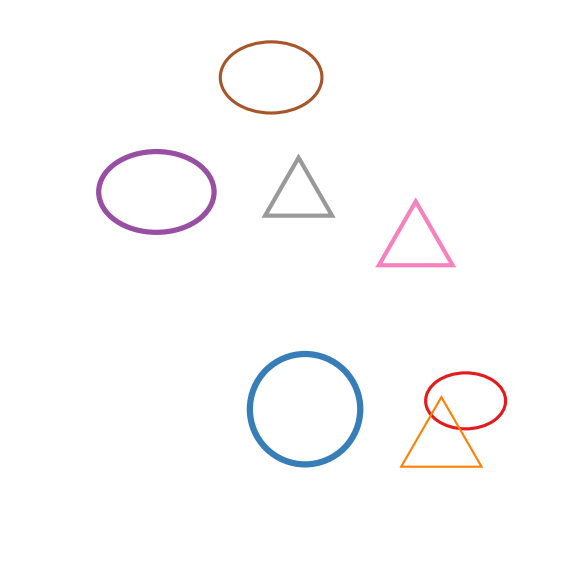[{"shape": "oval", "thickness": 1.5, "radius": 0.35, "center": [0.806, 0.305]}, {"shape": "circle", "thickness": 3, "radius": 0.48, "center": [0.528, 0.291]}, {"shape": "oval", "thickness": 2.5, "radius": 0.5, "center": [0.271, 0.667]}, {"shape": "triangle", "thickness": 1, "radius": 0.4, "center": [0.764, 0.231]}, {"shape": "oval", "thickness": 1.5, "radius": 0.44, "center": [0.469, 0.865]}, {"shape": "triangle", "thickness": 2, "radius": 0.37, "center": [0.72, 0.577]}, {"shape": "triangle", "thickness": 2, "radius": 0.33, "center": [0.517, 0.659]}]